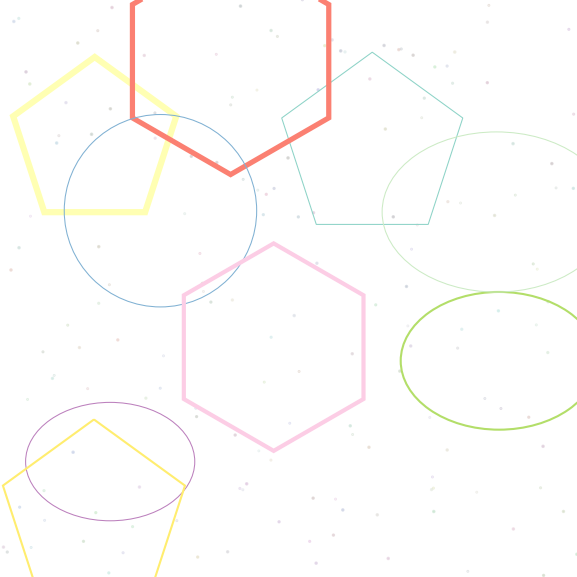[{"shape": "pentagon", "thickness": 0.5, "radius": 0.82, "center": [0.645, 0.744]}, {"shape": "pentagon", "thickness": 3, "radius": 0.74, "center": [0.164, 0.752]}, {"shape": "hexagon", "thickness": 2.5, "radius": 0.98, "center": [0.399, 0.893]}, {"shape": "circle", "thickness": 0.5, "radius": 0.83, "center": [0.278, 0.634]}, {"shape": "oval", "thickness": 1, "radius": 0.85, "center": [0.864, 0.374]}, {"shape": "hexagon", "thickness": 2, "radius": 0.9, "center": [0.474, 0.398]}, {"shape": "oval", "thickness": 0.5, "radius": 0.73, "center": [0.191, 0.2]}, {"shape": "oval", "thickness": 0.5, "radius": 0.99, "center": [0.86, 0.632]}, {"shape": "pentagon", "thickness": 1, "radius": 0.83, "center": [0.163, 0.107]}]